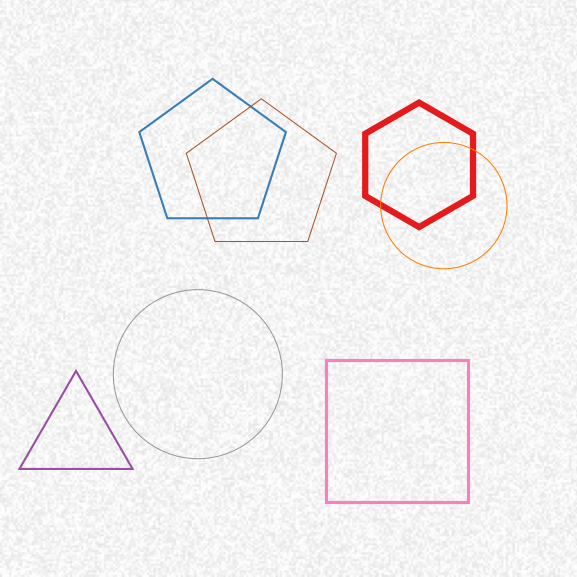[{"shape": "hexagon", "thickness": 3, "radius": 0.54, "center": [0.726, 0.714]}, {"shape": "pentagon", "thickness": 1, "radius": 0.67, "center": [0.368, 0.729]}, {"shape": "triangle", "thickness": 1, "radius": 0.57, "center": [0.132, 0.244]}, {"shape": "circle", "thickness": 0.5, "radius": 0.55, "center": [0.769, 0.643]}, {"shape": "pentagon", "thickness": 0.5, "radius": 0.68, "center": [0.453, 0.691]}, {"shape": "square", "thickness": 1.5, "radius": 0.61, "center": [0.687, 0.252]}, {"shape": "circle", "thickness": 0.5, "radius": 0.73, "center": [0.343, 0.351]}]